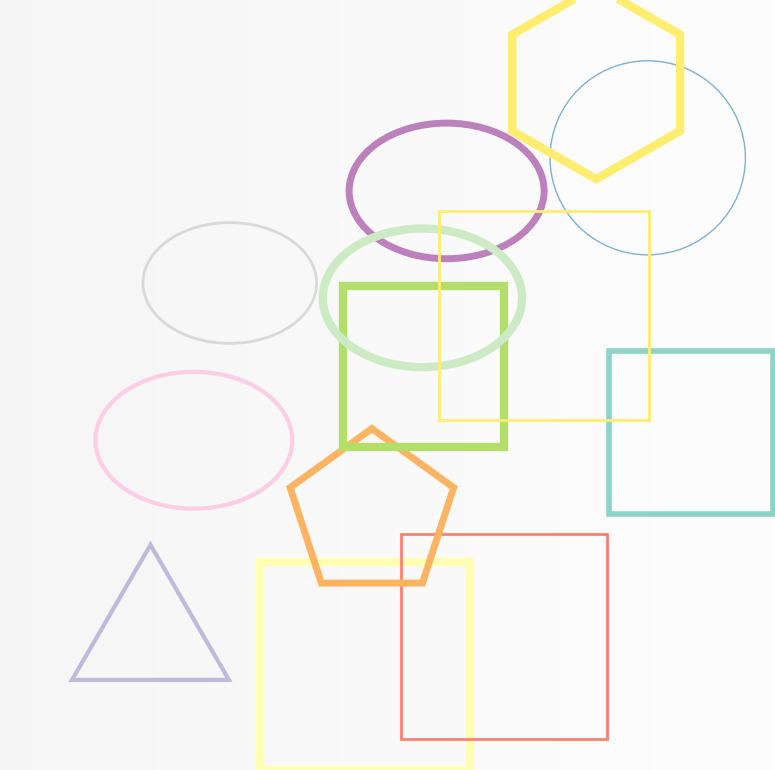[{"shape": "square", "thickness": 2, "radius": 0.53, "center": [0.892, 0.439]}, {"shape": "square", "thickness": 3, "radius": 0.68, "center": [0.471, 0.135]}, {"shape": "triangle", "thickness": 1.5, "radius": 0.58, "center": [0.194, 0.175]}, {"shape": "square", "thickness": 1, "radius": 0.67, "center": [0.65, 0.174]}, {"shape": "circle", "thickness": 0.5, "radius": 0.63, "center": [0.836, 0.795]}, {"shape": "pentagon", "thickness": 2.5, "radius": 0.55, "center": [0.48, 0.332]}, {"shape": "square", "thickness": 3, "radius": 0.52, "center": [0.546, 0.524]}, {"shape": "oval", "thickness": 1.5, "radius": 0.63, "center": [0.25, 0.428]}, {"shape": "oval", "thickness": 1, "radius": 0.56, "center": [0.296, 0.632]}, {"shape": "oval", "thickness": 2.5, "radius": 0.63, "center": [0.576, 0.752]}, {"shape": "oval", "thickness": 3, "radius": 0.64, "center": [0.545, 0.613]}, {"shape": "hexagon", "thickness": 3, "radius": 0.63, "center": [0.769, 0.893]}, {"shape": "square", "thickness": 1, "radius": 0.68, "center": [0.702, 0.591]}]